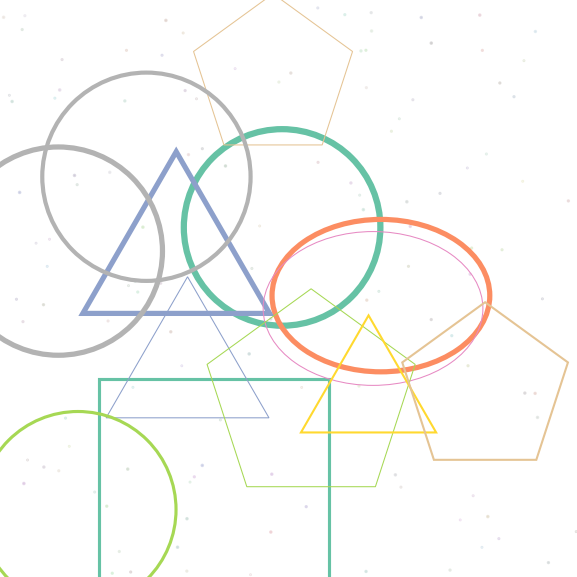[{"shape": "square", "thickness": 1.5, "radius": 1.0, "center": [0.371, 0.144]}, {"shape": "circle", "thickness": 3, "radius": 0.85, "center": [0.488, 0.605]}, {"shape": "oval", "thickness": 2.5, "radius": 0.94, "center": [0.66, 0.487]}, {"shape": "triangle", "thickness": 2.5, "radius": 0.93, "center": [0.305, 0.55]}, {"shape": "triangle", "thickness": 0.5, "radius": 0.81, "center": [0.325, 0.357]}, {"shape": "oval", "thickness": 0.5, "radius": 0.95, "center": [0.646, 0.465]}, {"shape": "circle", "thickness": 1.5, "radius": 0.85, "center": [0.135, 0.117]}, {"shape": "pentagon", "thickness": 0.5, "radius": 0.95, "center": [0.539, 0.31]}, {"shape": "triangle", "thickness": 1, "radius": 0.68, "center": [0.638, 0.318]}, {"shape": "pentagon", "thickness": 1, "radius": 0.75, "center": [0.84, 0.325]}, {"shape": "pentagon", "thickness": 0.5, "radius": 0.72, "center": [0.473, 0.865]}, {"shape": "circle", "thickness": 2.5, "radius": 0.9, "center": [0.101, 0.564]}, {"shape": "circle", "thickness": 2, "radius": 0.9, "center": [0.254, 0.693]}]